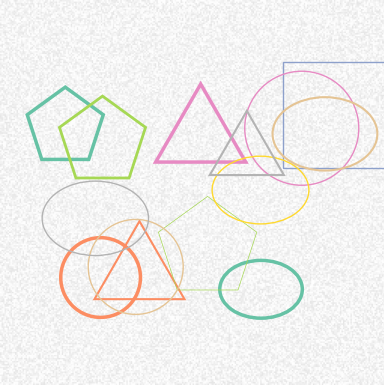[{"shape": "oval", "thickness": 2.5, "radius": 0.54, "center": [0.678, 0.249]}, {"shape": "pentagon", "thickness": 2.5, "radius": 0.52, "center": [0.17, 0.67]}, {"shape": "triangle", "thickness": 1.5, "radius": 0.67, "center": [0.362, 0.29]}, {"shape": "circle", "thickness": 2.5, "radius": 0.52, "center": [0.261, 0.279]}, {"shape": "square", "thickness": 1, "radius": 0.69, "center": [0.873, 0.702]}, {"shape": "triangle", "thickness": 2.5, "radius": 0.68, "center": [0.521, 0.647]}, {"shape": "circle", "thickness": 1, "radius": 0.74, "center": [0.784, 0.667]}, {"shape": "pentagon", "thickness": 2, "radius": 0.59, "center": [0.266, 0.633]}, {"shape": "pentagon", "thickness": 0.5, "radius": 0.67, "center": [0.539, 0.355]}, {"shape": "oval", "thickness": 1, "radius": 0.63, "center": [0.677, 0.506]}, {"shape": "oval", "thickness": 1.5, "radius": 0.68, "center": [0.844, 0.652]}, {"shape": "circle", "thickness": 1, "radius": 0.62, "center": [0.353, 0.307]}, {"shape": "oval", "thickness": 1, "radius": 0.69, "center": [0.248, 0.433]}, {"shape": "triangle", "thickness": 1.5, "radius": 0.56, "center": [0.641, 0.601]}]